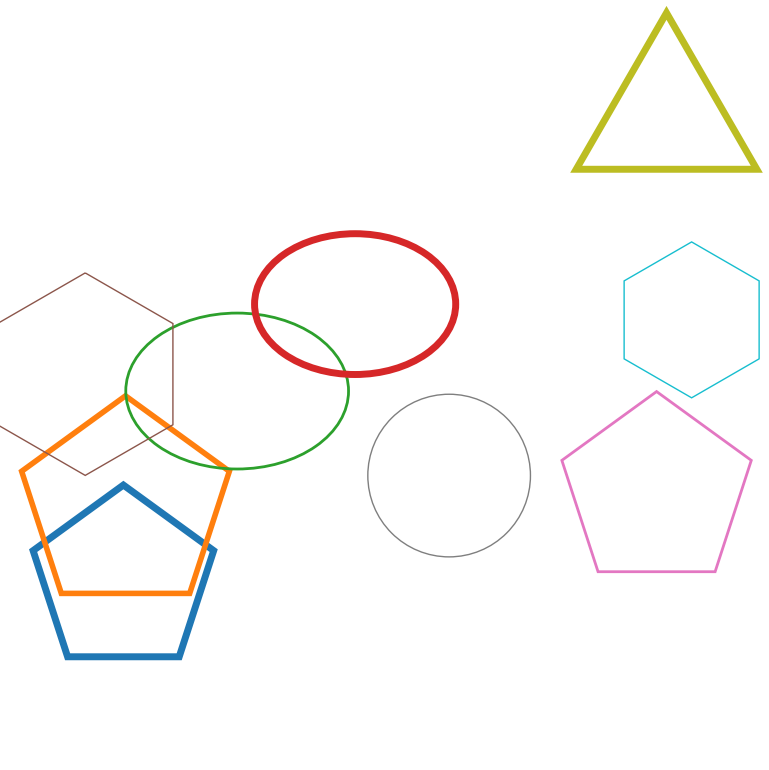[{"shape": "pentagon", "thickness": 2.5, "radius": 0.62, "center": [0.16, 0.247]}, {"shape": "pentagon", "thickness": 2, "radius": 0.71, "center": [0.163, 0.344]}, {"shape": "oval", "thickness": 1, "radius": 0.72, "center": [0.308, 0.492]}, {"shape": "oval", "thickness": 2.5, "radius": 0.65, "center": [0.461, 0.605]}, {"shape": "hexagon", "thickness": 0.5, "radius": 0.66, "center": [0.111, 0.514]}, {"shape": "pentagon", "thickness": 1, "radius": 0.65, "center": [0.853, 0.362]}, {"shape": "circle", "thickness": 0.5, "radius": 0.53, "center": [0.583, 0.382]}, {"shape": "triangle", "thickness": 2.5, "radius": 0.68, "center": [0.866, 0.848]}, {"shape": "hexagon", "thickness": 0.5, "radius": 0.51, "center": [0.898, 0.585]}]